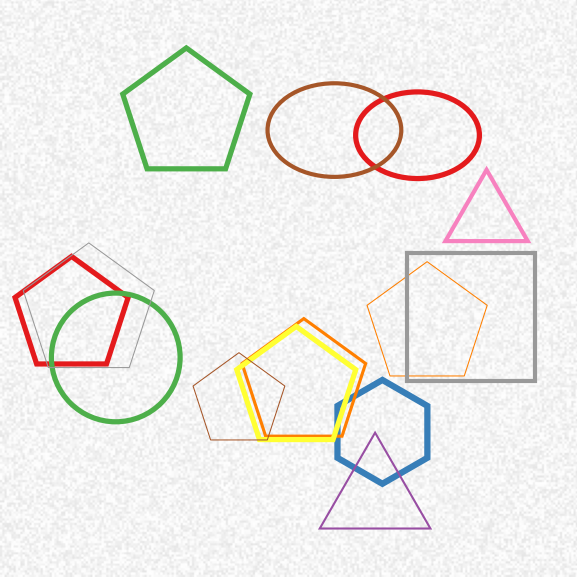[{"shape": "pentagon", "thickness": 2.5, "radius": 0.51, "center": [0.124, 0.452]}, {"shape": "oval", "thickness": 2.5, "radius": 0.54, "center": [0.723, 0.765]}, {"shape": "hexagon", "thickness": 3, "radius": 0.45, "center": [0.662, 0.251]}, {"shape": "pentagon", "thickness": 2.5, "radius": 0.58, "center": [0.323, 0.8]}, {"shape": "circle", "thickness": 2.5, "radius": 0.56, "center": [0.2, 0.38]}, {"shape": "triangle", "thickness": 1, "radius": 0.55, "center": [0.649, 0.139]}, {"shape": "pentagon", "thickness": 1.5, "radius": 0.56, "center": [0.526, 0.335]}, {"shape": "pentagon", "thickness": 0.5, "radius": 0.55, "center": [0.74, 0.437]}, {"shape": "pentagon", "thickness": 2.5, "radius": 0.54, "center": [0.513, 0.326]}, {"shape": "pentagon", "thickness": 0.5, "radius": 0.42, "center": [0.414, 0.305]}, {"shape": "oval", "thickness": 2, "radius": 0.58, "center": [0.579, 0.774]}, {"shape": "triangle", "thickness": 2, "radius": 0.41, "center": [0.843, 0.623]}, {"shape": "pentagon", "thickness": 0.5, "radius": 0.6, "center": [0.154, 0.459]}, {"shape": "square", "thickness": 2, "radius": 0.55, "center": [0.815, 0.451]}]